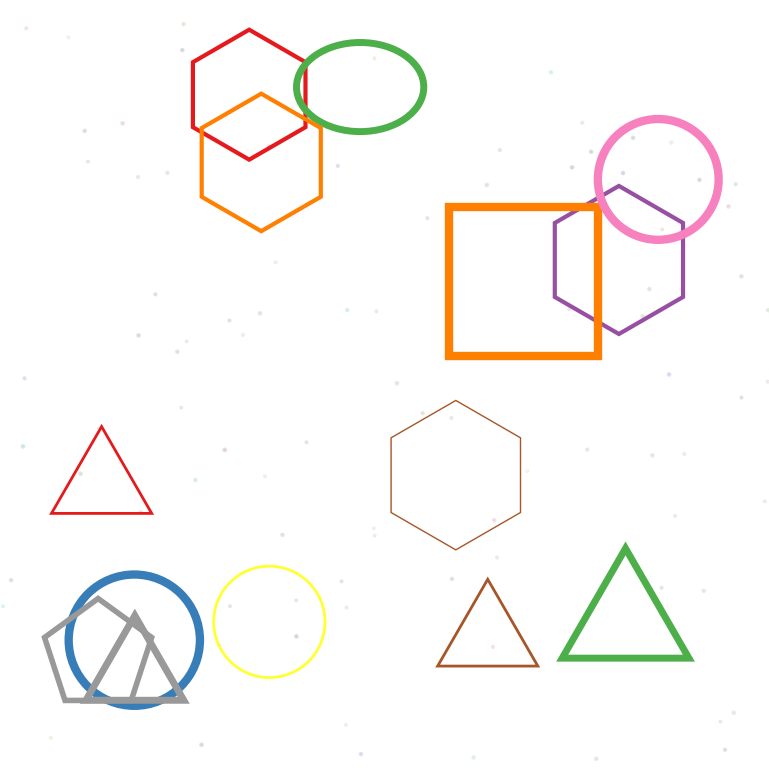[{"shape": "hexagon", "thickness": 1.5, "radius": 0.42, "center": [0.324, 0.877]}, {"shape": "triangle", "thickness": 1, "radius": 0.38, "center": [0.132, 0.371]}, {"shape": "circle", "thickness": 3, "radius": 0.43, "center": [0.174, 0.169]}, {"shape": "oval", "thickness": 2.5, "radius": 0.41, "center": [0.468, 0.887]}, {"shape": "triangle", "thickness": 2.5, "radius": 0.48, "center": [0.812, 0.193]}, {"shape": "hexagon", "thickness": 1.5, "radius": 0.48, "center": [0.804, 0.662]}, {"shape": "hexagon", "thickness": 1.5, "radius": 0.45, "center": [0.339, 0.789]}, {"shape": "square", "thickness": 3, "radius": 0.48, "center": [0.68, 0.635]}, {"shape": "circle", "thickness": 1, "radius": 0.36, "center": [0.35, 0.192]}, {"shape": "hexagon", "thickness": 0.5, "radius": 0.49, "center": [0.592, 0.383]}, {"shape": "triangle", "thickness": 1, "radius": 0.38, "center": [0.633, 0.173]}, {"shape": "circle", "thickness": 3, "radius": 0.39, "center": [0.855, 0.767]}, {"shape": "triangle", "thickness": 2.5, "radius": 0.37, "center": [0.175, 0.127]}, {"shape": "pentagon", "thickness": 2, "radius": 0.37, "center": [0.127, 0.15]}]